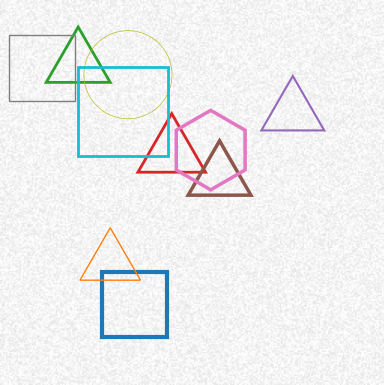[{"shape": "square", "thickness": 3, "radius": 0.42, "center": [0.35, 0.21]}, {"shape": "triangle", "thickness": 1, "radius": 0.45, "center": [0.286, 0.318]}, {"shape": "triangle", "thickness": 2, "radius": 0.48, "center": [0.203, 0.834]}, {"shape": "triangle", "thickness": 2, "radius": 0.51, "center": [0.446, 0.603]}, {"shape": "triangle", "thickness": 1.5, "radius": 0.47, "center": [0.761, 0.708]}, {"shape": "triangle", "thickness": 2.5, "radius": 0.47, "center": [0.57, 0.54]}, {"shape": "hexagon", "thickness": 2.5, "radius": 0.52, "center": [0.547, 0.61]}, {"shape": "square", "thickness": 1, "radius": 0.43, "center": [0.108, 0.824]}, {"shape": "circle", "thickness": 0.5, "radius": 0.57, "center": [0.332, 0.806]}, {"shape": "square", "thickness": 2, "radius": 0.58, "center": [0.319, 0.711]}]